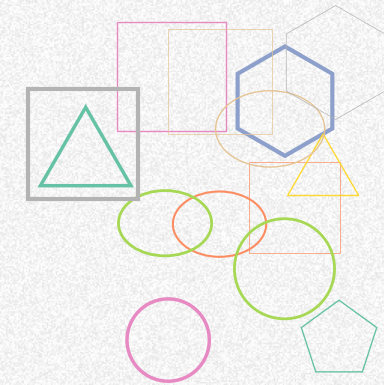[{"shape": "triangle", "thickness": 2.5, "radius": 0.68, "center": [0.223, 0.586]}, {"shape": "pentagon", "thickness": 1, "radius": 0.51, "center": [0.881, 0.117]}, {"shape": "oval", "thickness": 1.5, "radius": 0.61, "center": [0.57, 0.418]}, {"shape": "square", "thickness": 0.5, "radius": 0.59, "center": [0.766, 0.46]}, {"shape": "hexagon", "thickness": 3, "radius": 0.71, "center": [0.74, 0.737]}, {"shape": "square", "thickness": 1, "radius": 0.71, "center": [0.445, 0.801]}, {"shape": "circle", "thickness": 2.5, "radius": 0.53, "center": [0.437, 0.117]}, {"shape": "circle", "thickness": 2, "radius": 0.65, "center": [0.739, 0.302]}, {"shape": "oval", "thickness": 2, "radius": 0.61, "center": [0.429, 0.42]}, {"shape": "triangle", "thickness": 1, "radius": 0.53, "center": [0.839, 0.545]}, {"shape": "square", "thickness": 0.5, "radius": 0.68, "center": [0.572, 0.788]}, {"shape": "oval", "thickness": 1, "radius": 0.71, "center": [0.702, 0.665]}, {"shape": "hexagon", "thickness": 0.5, "radius": 0.74, "center": [0.872, 0.838]}, {"shape": "square", "thickness": 3, "radius": 0.71, "center": [0.216, 0.626]}]